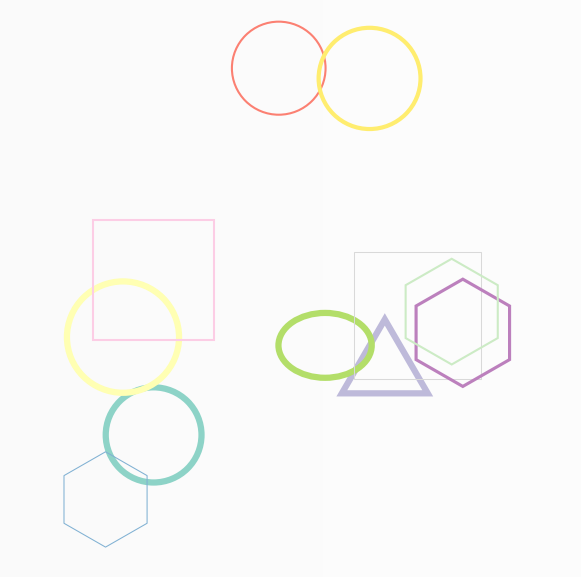[{"shape": "circle", "thickness": 3, "radius": 0.41, "center": [0.264, 0.246]}, {"shape": "circle", "thickness": 3, "radius": 0.48, "center": [0.212, 0.415]}, {"shape": "triangle", "thickness": 3, "radius": 0.43, "center": [0.662, 0.361]}, {"shape": "circle", "thickness": 1, "radius": 0.4, "center": [0.48, 0.881]}, {"shape": "hexagon", "thickness": 0.5, "radius": 0.41, "center": [0.182, 0.134]}, {"shape": "oval", "thickness": 3, "radius": 0.4, "center": [0.559, 0.401]}, {"shape": "square", "thickness": 1, "radius": 0.52, "center": [0.264, 0.514]}, {"shape": "square", "thickness": 0.5, "radius": 0.55, "center": [0.719, 0.453]}, {"shape": "hexagon", "thickness": 1.5, "radius": 0.46, "center": [0.796, 0.423]}, {"shape": "hexagon", "thickness": 1, "radius": 0.46, "center": [0.777, 0.46]}, {"shape": "circle", "thickness": 2, "radius": 0.44, "center": [0.636, 0.863]}]